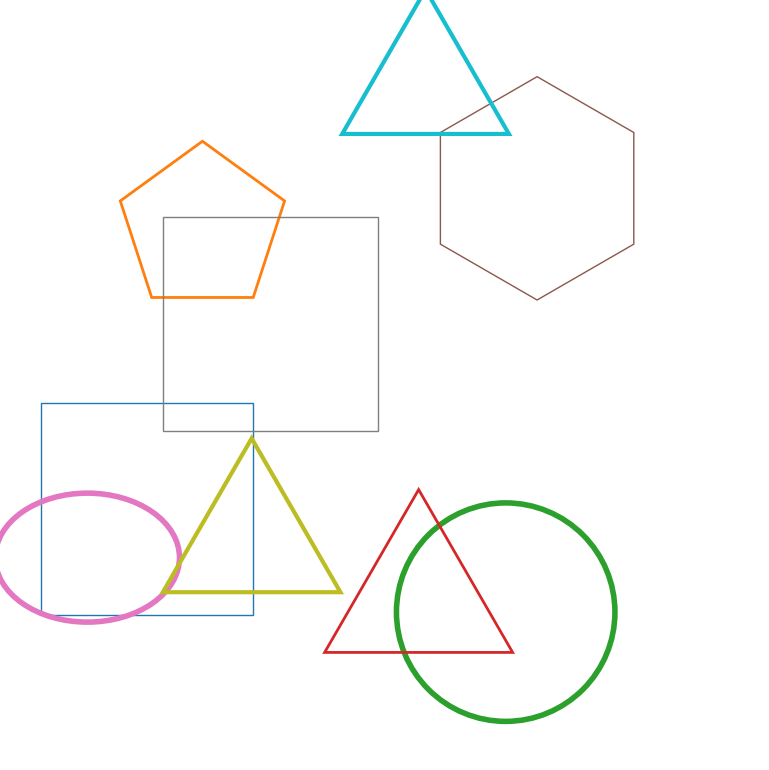[{"shape": "square", "thickness": 0.5, "radius": 0.69, "center": [0.191, 0.339]}, {"shape": "pentagon", "thickness": 1, "radius": 0.56, "center": [0.263, 0.704]}, {"shape": "circle", "thickness": 2, "radius": 0.71, "center": [0.657, 0.205]}, {"shape": "triangle", "thickness": 1, "radius": 0.7, "center": [0.544, 0.223]}, {"shape": "hexagon", "thickness": 0.5, "radius": 0.73, "center": [0.698, 0.755]}, {"shape": "oval", "thickness": 2, "radius": 0.6, "center": [0.113, 0.276]}, {"shape": "square", "thickness": 0.5, "radius": 0.7, "center": [0.351, 0.579]}, {"shape": "triangle", "thickness": 1.5, "radius": 0.67, "center": [0.327, 0.297]}, {"shape": "triangle", "thickness": 1.5, "radius": 0.62, "center": [0.553, 0.889]}]